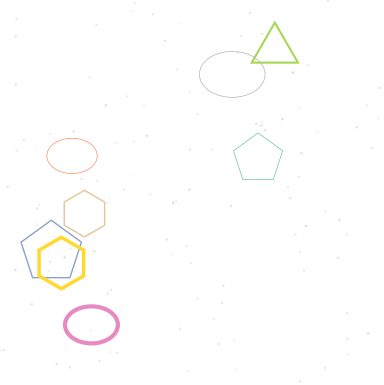[{"shape": "pentagon", "thickness": 0.5, "radius": 0.34, "center": [0.67, 0.588]}, {"shape": "oval", "thickness": 0.5, "radius": 0.33, "center": [0.187, 0.595]}, {"shape": "pentagon", "thickness": 1, "radius": 0.41, "center": [0.133, 0.345]}, {"shape": "oval", "thickness": 3, "radius": 0.34, "center": [0.238, 0.156]}, {"shape": "triangle", "thickness": 1.5, "radius": 0.35, "center": [0.714, 0.872]}, {"shape": "hexagon", "thickness": 2.5, "radius": 0.33, "center": [0.159, 0.317]}, {"shape": "hexagon", "thickness": 1, "radius": 0.3, "center": [0.219, 0.445]}, {"shape": "oval", "thickness": 0.5, "radius": 0.43, "center": [0.603, 0.807]}]